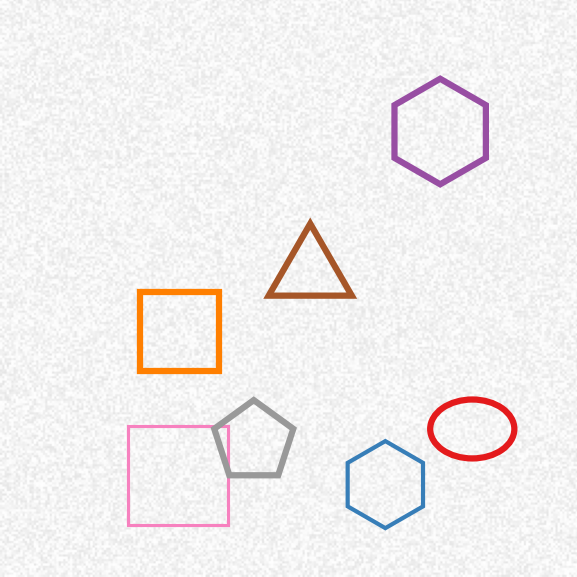[{"shape": "oval", "thickness": 3, "radius": 0.36, "center": [0.818, 0.256]}, {"shape": "hexagon", "thickness": 2, "radius": 0.38, "center": [0.667, 0.16]}, {"shape": "hexagon", "thickness": 3, "radius": 0.46, "center": [0.762, 0.771]}, {"shape": "square", "thickness": 3, "radius": 0.34, "center": [0.311, 0.425]}, {"shape": "triangle", "thickness": 3, "radius": 0.42, "center": [0.537, 0.529]}, {"shape": "square", "thickness": 1.5, "radius": 0.43, "center": [0.308, 0.175]}, {"shape": "pentagon", "thickness": 3, "radius": 0.36, "center": [0.439, 0.234]}]